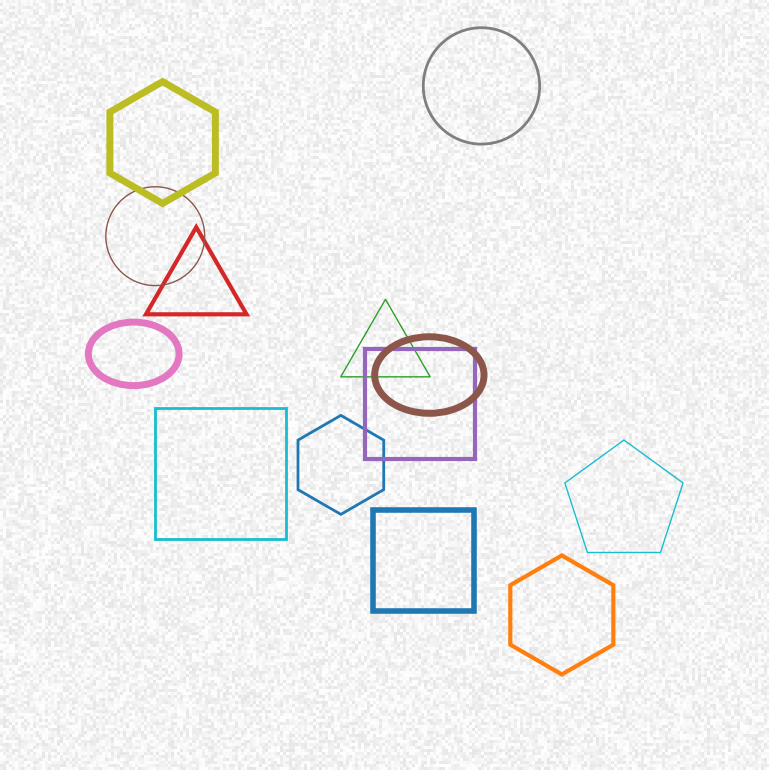[{"shape": "square", "thickness": 2, "radius": 0.33, "center": [0.55, 0.272]}, {"shape": "hexagon", "thickness": 1, "radius": 0.32, "center": [0.443, 0.396]}, {"shape": "hexagon", "thickness": 1.5, "radius": 0.39, "center": [0.73, 0.201]}, {"shape": "triangle", "thickness": 0.5, "radius": 0.34, "center": [0.501, 0.544]}, {"shape": "triangle", "thickness": 1.5, "radius": 0.38, "center": [0.255, 0.63]}, {"shape": "square", "thickness": 1.5, "radius": 0.36, "center": [0.546, 0.475]}, {"shape": "oval", "thickness": 2.5, "radius": 0.36, "center": [0.558, 0.513]}, {"shape": "circle", "thickness": 0.5, "radius": 0.32, "center": [0.202, 0.693]}, {"shape": "oval", "thickness": 2.5, "radius": 0.29, "center": [0.174, 0.54]}, {"shape": "circle", "thickness": 1, "radius": 0.38, "center": [0.625, 0.888]}, {"shape": "hexagon", "thickness": 2.5, "radius": 0.4, "center": [0.211, 0.815]}, {"shape": "square", "thickness": 1, "radius": 0.42, "center": [0.286, 0.385]}, {"shape": "pentagon", "thickness": 0.5, "radius": 0.4, "center": [0.81, 0.348]}]